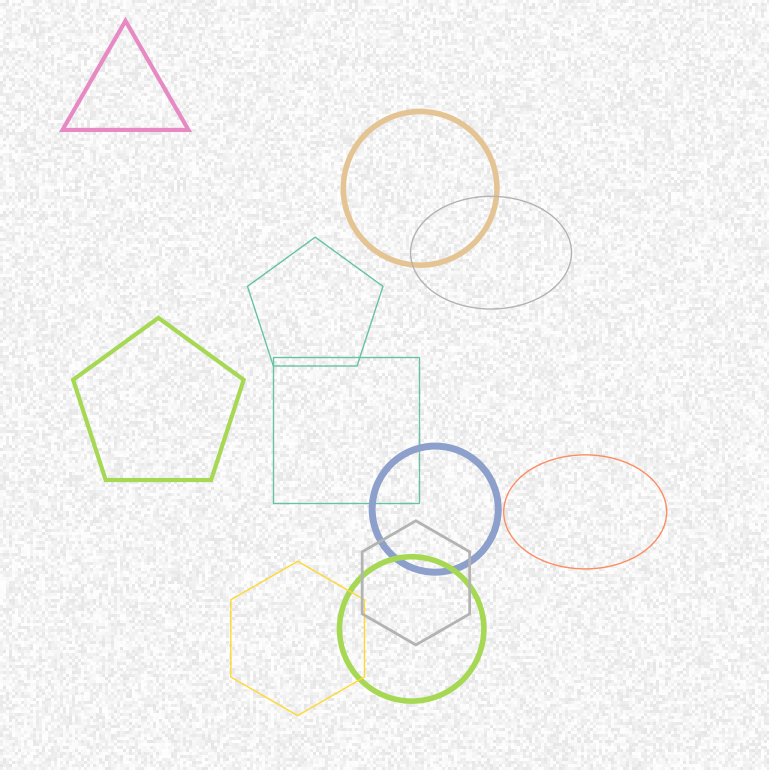[{"shape": "pentagon", "thickness": 0.5, "radius": 0.46, "center": [0.409, 0.6]}, {"shape": "square", "thickness": 0.5, "radius": 0.48, "center": [0.449, 0.442]}, {"shape": "oval", "thickness": 0.5, "radius": 0.53, "center": [0.76, 0.335]}, {"shape": "circle", "thickness": 2.5, "radius": 0.41, "center": [0.565, 0.339]}, {"shape": "triangle", "thickness": 1.5, "radius": 0.47, "center": [0.163, 0.878]}, {"shape": "pentagon", "thickness": 1.5, "radius": 0.58, "center": [0.206, 0.471]}, {"shape": "circle", "thickness": 2, "radius": 0.47, "center": [0.535, 0.183]}, {"shape": "hexagon", "thickness": 0.5, "radius": 0.5, "center": [0.387, 0.171]}, {"shape": "circle", "thickness": 2, "radius": 0.5, "center": [0.546, 0.755]}, {"shape": "hexagon", "thickness": 1, "radius": 0.4, "center": [0.54, 0.243]}, {"shape": "oval", "thickness": 0.5, "radius": 0.52, "center": [0.638, 0.672]}]